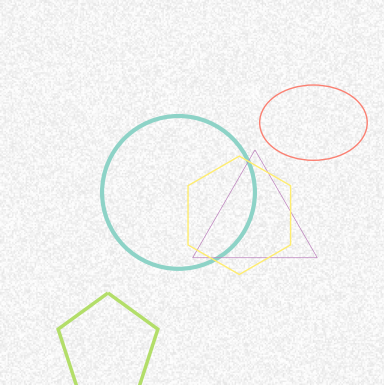[{"shape": "circle", "thickness": 3, "radius": 0.99, "center": [0.464, 0.5]}, {"shape": "oval", "thickness": 1, "radius": 0.7, "center": [0.814, 0.681]}, {"shape": "pentagon", "thickness": 2.5, "radius": 0.68, "center": [0.281, 0.103]}, {"shape": "triangle", "thickness": 0.5, "radius": 0.93, "center": [0.662, 0.424]}, {"shape": "hexagon", "thickness": 1, "radius": 0.77, "center": [0.622, 0.441]}]